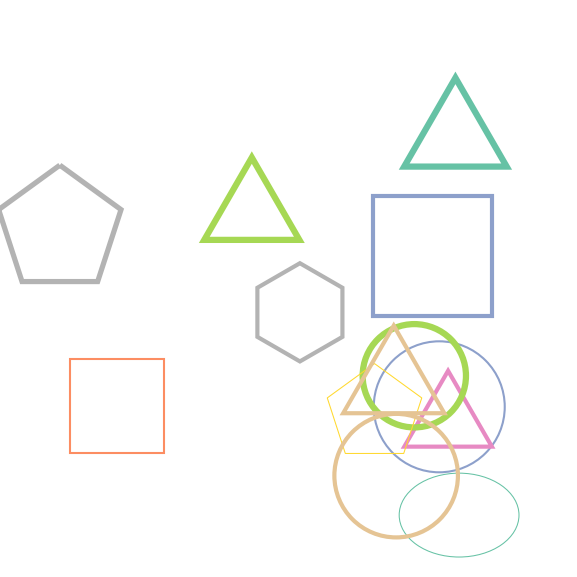[{"shape": "oval", "thickness": 0.5, "radius": 0.52, "center": [0.795, 0.107]}, {"shape": "triangle", "thickness": 3, "radius": 0.51, "center": [0.789, 0.762]}, {"shape": "square", "thickness": 1, "radius": 0.41, "center": [0.202, 0.296]}, {"shape": "circle", "thickness": 1, "radius": 0.57, "center": [0.761, 0.295]}, {"shape": "square", "thickness": 2, "radius": 0.52, "center": [0.748, 0.556]}, {"shape": "triangle", "thickness": 2, "radius": 0.44, "center": [0.776, 0.27]}, {"shape": "triangle", "thickness": 3, "radius": 0.48, "center": [0.436, 0.631]}, {"shape": "circle", "thickness": 3, "radius": 0.45, "center": [0.717, 0.348]}, {"shape": "pentagon", "thickness": 0.5, "radius": 0.43, "center": [0.649, 0.284]}, {"shape": "triangle", "thickness": 2, "radius": 0.51, "center": [0.682, 0.334]}, {"shape": "circle", "thickness": 2, "radius": 0.53, "center": [0.686, 0.176]}, {"shape": "hexagon", "thickness": 2, "radius": 0.43, "center": [0.519, 0.458]}, {"shape": "pentagon", "thickness": 2.5, "radius": 0.56, "center": [0.104, 0.602]}]